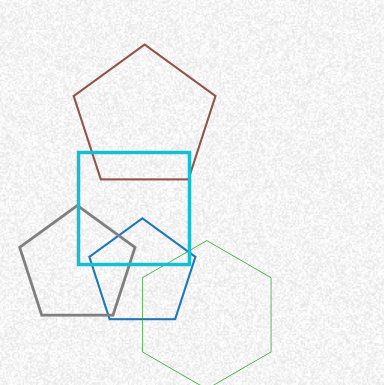[{"shape": "pentagon", "thickness": 1.5, "radius": 0.72, "center": [0.37, 0.288]}, {"shape": "hexagon", "thickness": 0.5, "radius": 0.96, "center": [0.537, 0.182]}, {"shape": "pentagon", "thickness": 1.5, "radius": 0.97, "center": [0.376, 0.691]}, {"shape": "pentagon", "thickness": 2, "radius": 0.79, "center": [0.201, 0.309]}, {"shape": "square", "thickness": 2.5, "radius": 0.72, "center": [0.346, 0.459]}]